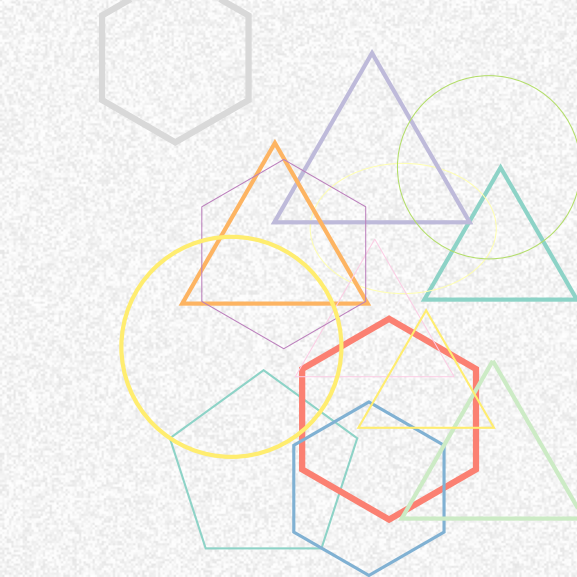[{"shape": "triangle", "thickness": 2, "radius": 0.76, "center": [0.867, 0.557]}, {"shape": "pentagon", "thickness": 1, "radius": 0.85, "center": [0.456, 0.188]}, {"shape": "oval", "thickness": 0.5, "radius": 0.81, "center": [0.698, 0.603]}, {"shape": "triangle", "thickness": 2, "radius": 0.98, "center": [0.644, 0.712]}, {"shape": "hexagon", "thickness": 3, "radius": 0.87, "center": [0.674, 0.273]}, {"shape": "hexagon", "thickness": 1.5, "radius": 0.75, "center": [0.639, 0.153]}, {"shape": "triangle", "thickness": 2, "radius": 0.93, "center": [0.476, 0.566]}, {"shape": "circle", "thickness": 0.5, "radius": 0.79, "center": [0.847, 0.709]}, {"shape": "triangle", "thickness": 0.5, "radius": 0.79, "center": [0.649, 0.426]}, {"shape": "hexagon", "thickness": 3, "radius": 0.73, "center": [0.304, 0.899]}, {"shape": "hexagon", "thickness": 0.5, "radius": 0.82, "center": [0.491, 0.559]}, {"shape": "triangle", "thickness": 2, "radius": 0.91, "center": [0.853, 0.192]}, {"shape": "triangle", "thickness": 1, "radius": 0.68, "center": [0.738, 0.326]}, {"shape": "circle", "thickness": 2, "radius": 0.95, "center": [0.401, 0.399]}]